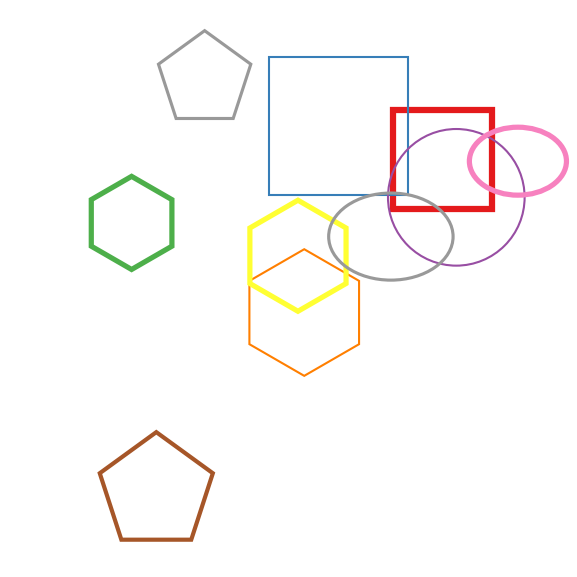[{"shape": "square", "thickness": 3, "radius": 0.43, "center": [0.766, 0.723]}, {"shape": "square", "thickness": 1, "radius": 0.6, "center": [0.586, 0.781]}, {"shape": "hexagon", "thickness": 2.5, "radius": 0.4, "center": [0.228, 0.613]}, {"shape": "circle", "thickness": 1, "radius": 0.59, "center": [0.79, 0.657]}, {"shape": "hexagon", "thickness": 1, "radius": 0.55, "center": [0.527, 0.458]}, {"shape": "hexagon", "thickness": 2.5, "radius": 0.48, "center": [0.516, 0.556]}, {"shape": "pentagon", "thickness": 2, "radius": 0.51, "center": [0.271, 0.148]}, {"shape": "oval", "thickness": 2.5, "radius": 0.42, "center": [0.897, 0.72]}, {"shape": "pentagon", "thickness": 1.5, "radius": 0.42, "center": [0.354, 0.862]}, {"shape": "oval", "thickness": 1.5, "radius": 0.54, "center": [0.677, 0.589]}]